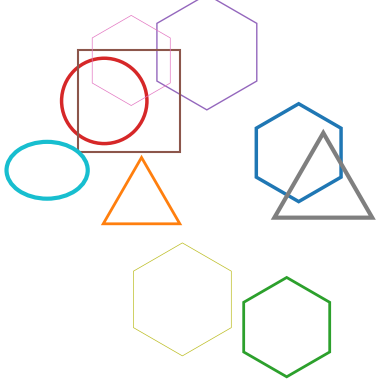[{"shape": "hexagon", "thickness": 2.5, "radius": 0.64, "center": [0.776, 0.603]}, {"shape": "triangle", "thickness": 2, "radius": 0.57, "center": [0.368, 0.476]}, {"shape": "hexagon", "thickness": 2, "radius": 0.64, "center": [0.745, 0.15]}, {"shape": "circle", "thickness": 2.5, "radius": 0.55, "center": [0.271, 0.738]}, {"shape": "hexagon", "thickness": 1, "radius": 0.75, "center": [0.537, 0.864]}, {"shape": "square", "thickness": 1.5, "radius": 0.66, "center": [0.335, 0.737]}, {"shape": "hexagon", "thickness": 0.5, "radius": 0.59, "center": [0.341, 0.843]}, {"shape": "triangle", "thickness": 3, "radius": 0.73, "center": [0.84, 0.508]}, {"shape": "hexagon", "thickness": 0.5, "radius": 0.73, "center": [0.474, 0.222]}, {"shape": "oval", "thickness": 3, "radius": 0.53, "center": [0.122, 0.558]}]